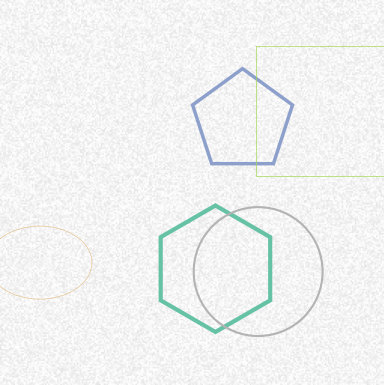[{"shape": "hexagon", "thickness": 3, "radius": 0.82, "center": [0.56, 0.302]}, {"shape": "pentagon", "thickness": 2.5, "radius": 0.68, "center": [0.63, 0.685]}, {"shape": "square", "thickness": 0.5, "radius": 0.85, "center": [0.835, 0.711]}, {"shape": "oval", "thickness": 0.5, "radius": 0.68, "center": [0.103, 0.318]}, {"shape": "circle", "thickness": 1.5, "radius": 0.84, "center": [0.671, 0.295]}]